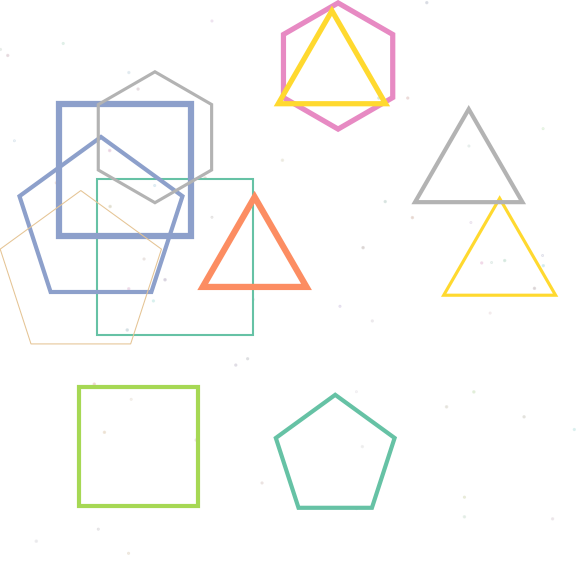[{"shape": "square", "thickness": 1, "radius": 0.67, "center": [0.303, 0.554]}, {"shape": "pentagon", "thickness": 2, "radius": 0.54, "center": [0.58, 0.207]}, {"shape": "triangle", "thickness": 3, "radius": 0.52, "center": [0.441, 0.554]}, {"shape": "square", "thickness": 3, "radius": 0.57, "center": [0.217, 0.705]}, {"shape": "pentagon", "thickness": 2, "radius": 0.74, "center": [0.175, 0.614]}, {"shape": "hexagon", "thickness": 2.5, "radius": 0.55, "center": [0.585, 0.885]}, {"shape": "square", "thickness": 2, "radius": 0.52, "center": [0.24, 0.226]}, {"shape": "triangle", "thickness": 2.5, "radius": 0.54, "center": [0.575, 0.873]}, {"shape": "triangle", "thickness": 1.5, "radius": 0.56, "center": [0.865, 0.544]}, {"shape": "pentagon", "thickness": 0.5, "radius": 0.73, "center": [0.14, 0.522]}, {"shape": "triangle", "thickness": 2, "radius": 0.54, "center": [0.812, 0.703]}, {"shape": "hexagon", "thickness": 1.5, "radius": 0.57, "center": [0.268, 0.761]}]